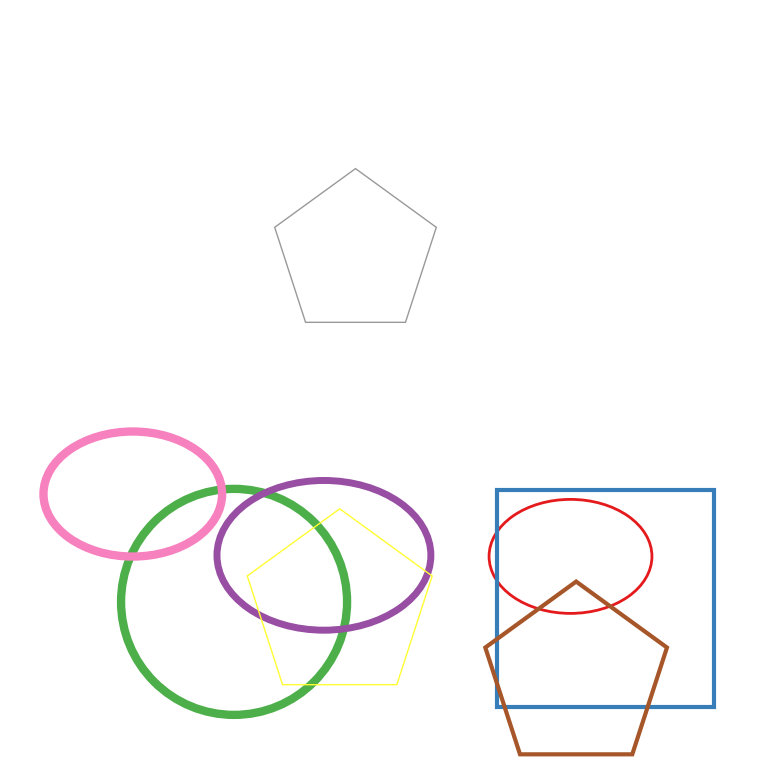[{"shape": "oval", "thickness": 1, "radius": 0.53, "center": [0.741, 0.277]}, {"shape": "square", "thickness": 1.5, "radius": 0.7, "center": [0.786, 0.223]}, {"shape": "circle", "thickness": 3, "radius": 0.73, "center": [0.304, 0.218]}, {"shape": "oval", "thickness": 2.5, "radius": 0.69, "center": [0.421, 0.279]}, {"shape": "pentagon", "thickness": 0.5, "radius": 0.63, "center": [0.441, 0.213]}, {"shape": "pentagon", "thickness": 1.5, "radius": 0.62, "center": [0.748, 0.121]}, {"shape": "oval", "thickness": 3, "radius": 0.58, "center": [0.172, 0.358]}, {"shape": "pentagon", "thickness": 0.5, "radius": 0.55, "center": [0.462, 0.671]}]